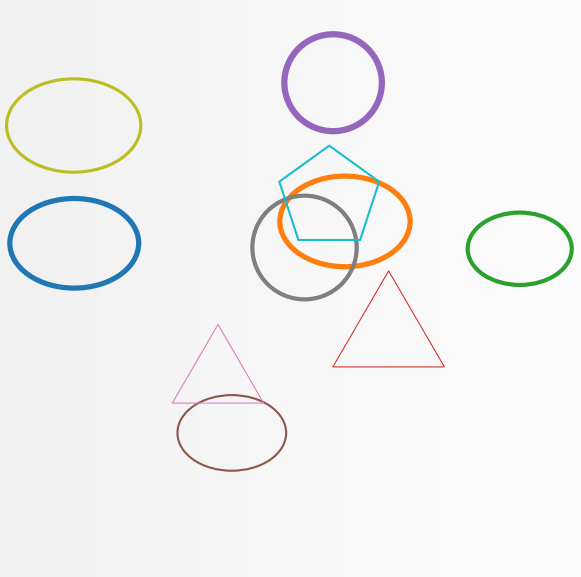[{"shape": "oval", "thickness": 2.5, "radius": 0.55, "center": [0.128, 0.578]}, {"shape": "oval", "thickness": 2.5, "radius": 0.56, "center": [0.593, 0.616]}, {"shape": "oval", "thickness": 2, "radius": 0.45, "center": [0.894, 0.568]}, {"shape": "triangle", "thickness": 0.5, "radius": 0.55, "center": [0.669, 0.419]}, {"shape": "circle", "thickness": 3, "radius": 0.42, "center": [0.573, 0.856]}, {"shape": "oval", "thickness": 1, "radius": 0.47, "center": [0.399, 0.249]}, {"shape": "triangle", "thickness": 0.5, "radius": 0.45, "center": [0.375, 0.347]}, {"shape": "circle", "thickness": 2, "radius": 0.45, "center": [0.524, 0.57]}, {"shape": "oval", "thickness": 1.5, "radius": 0.58, "center": [0.127, 0.782]}, {"shape": "pentagon", "thickness": 1, "radius": 0.45, "center": [0.566, 0.657]}]